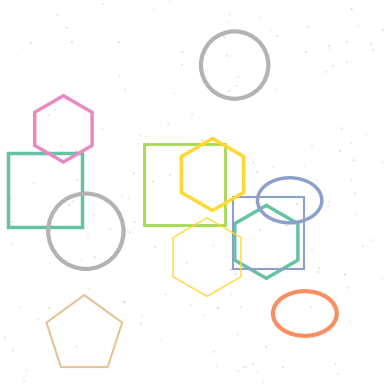[{"shape": "square", "thickness": 2.5, "radius": 0.48, "center": [0.117, 0.507]}, {"shape": "hexagon", "thickness": 2.5, "radius": 0.47, "center": [0.692, 0.372]}, {"shape": "oval", "thickness": 3, "radius": 0.41, "center": [0.792, 0.186]}, {"shape": "square", "thickness": 1.5, "radius": 0.47, "center": [0.697, 0.395]}, {"shape": "oval", "thickness": 2.5, "radius": 0.42, "center": [0.752, 0.48]}, {"shape": "hexagon", "thickness": 2.5, "radius": 0.43, "center": [0.165, 0.665]}, {"shape": "square", "thickness": 2, "radius": 0.53, "center": [0.479, 0.52]}, {"shape": "hexagon", "thickness": 2.5, "radius": 0.47, "center": [0.552, 0.547]}, {"shape": "hexagon", "thickness": 1, "radius": 0.51, "center": [0.538, 0.332]}, {"shape": "pentagon", "thickness": 1.5, "radius": 0.52, "center": [0.219, 0.13]}, {"shape": "circle", "thickness": 3, "radius": 0.44, "center": [0.609, 0.831]}, {"shape": "circle", "thickness": 3, "radius": 0.49, "center": [0.223, 0.399]}]